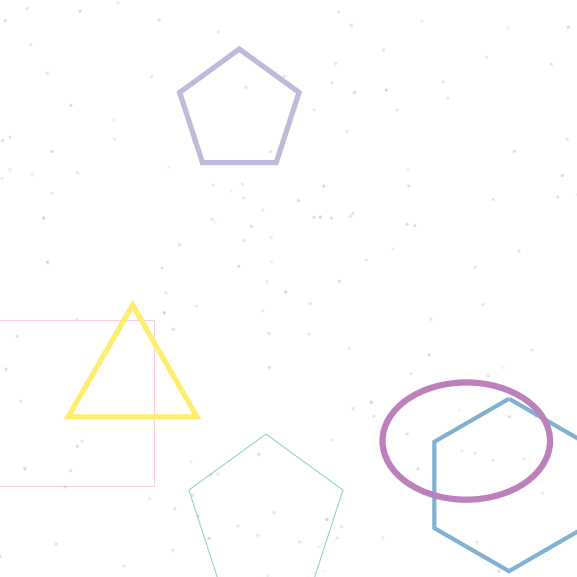[{"shape": "pentagon", "thickness": 0.5, "radius": 0.7, "center": [0.46, 0.107]}, {"shape": "pentagon", "thickness": 2.5, "radius": 0.54, "center": [0.414, 0.806]}, {"shape": "hexagon", "thickness": 2, "radius": 0.75, "center": [0.881, 0.159]}, {"shape": "square", "thickness": 0.5, "radius": 0.72, "center": [0.123, 0.301]}, {"shape": "oval", "thickness": 3, "radius": 0.73, "center": [0.807, 0.235]}, {"shape": "triangle", "thickness": 2.5, "radius": 0.64, "center": [0.23, 0.342]}]